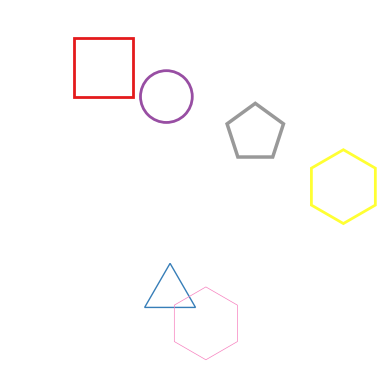[{"shape": "square", "thickness": 2, "radius": 0.38, "center": [0.269, 0.823]}, {"shape": "triangle", "thickness": 1, "radius": 0.38, "center": [0.442, 0.24]}, {"shape": "circle", "thickness": 2, "radius": 0.34, "center": [0.432, 0.749]}, {"shape": "hexagon", "thickness": 2, "radius": 0.48, "center": [0.892, 0.515]}, {"shape": "hexagon", "thickness": 0.5, "radius": 0.47, "center": [0.535, 0.16]}, {"shape": "pentagon", "thickness": 2.5, "radius": 0.39, "center": [0.663, 0.654]}]